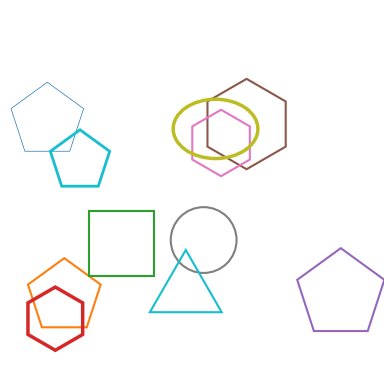[{"shape": "pentagon", "thickness": 0.5, "radius": 0.5, "center": [0.123, 0.687]}, {"shape": "pentagon", "thickness": 1.5, "radius": 0.5, "center": [0.167, 0.23]}, {"shape": "square", "thickness": 1.5, "radius": 0.42, "center": [0.316, 0.368]}, {"shape": "hexagon", "thickness": 2.5, "radius": 0.41, "center": [0.144, 0.172]}, {"shape": "pentagon", "thickness": 1.5, "radius": 0.59, "center": [0.885, 0.236]}, {"shape": "hexagon", "thickness": 1.5, "radius": 0.59, "center": [0.641, 0.678]}, {"shape": "hexagon", "thickness": 1.5, "radius": 0.43, "center": [0.574, 0.629]}, {"shape": "circle", "thickness": 1.5, "radius": 0.43, "center": [0.529, 0.376]}, {"shape": "oval", "thickness": 2.5, "radius": 0.55, "center": [0.56, 0.665]}, {"shape": "pentagon", "thickness": 2, "radius": 0.41, "center": [0.208, 0.582]}, {"shape": "triangle", "thickness": 1.5, "radius": 0.54, "center": [0.483, 0.243]}]